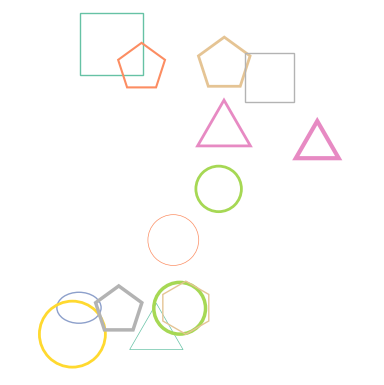[{"shape": "triangle", "thickness": 0.5, "radius": 0.4, "center": [0.406, 0.132]}, {"shape": "square", "thickness": 1, "radius": 0.41, "center": [0.289, 0.886]}, {"shape": "pentagon", "thickness": 1.5, "radius": 0.32, "center": [0.368, 0.825]}, {"shape": "circle", "thickness": 0.5, "radius": 0.33, "center": [0.45, 0.376]}, {"shape": "oval", "thickness": 1, "radius": 0.29, "center": [0.205, 0.201]}, {"shape": "triangle", "thickness": 3, "radius": 0.32, "center": [0.824, 0.621]}, {"shape": "triangle", "thickness": 2, "radius": 0.4, "center": [0.582, 0.661]}, {"shape": "circle", "thickness": 2, "radius": 0.3, "center": [0.568, 0.509]}, {"shape": "circle", "thickness": 2.5, "radius": 0.34, "center": [0.467, 0.199]}, {"shape": "circle", "thickness": 2, "radius": 0.43, "center": [0.188, 0.132]}, {"shape": "hexagon", "thickness": 1, "radius": 0.34, "center": [0.483, 0.201]}, {"shape": "pentagon", "thickness": 2, "radius": 0.35, "center": [0.583, 0.833]}, {"shape": "square", "thickness": 1, "radius": 0.32, "center": [0.7, 0.8]}, {"shape": "pentagon", "thickness": 2.5, "radius": 0.32, "center": [0.308, 0.194]}]